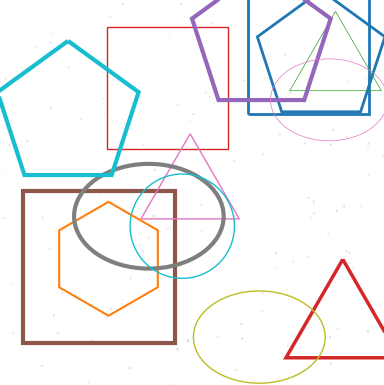[{"shape": "square", "thickness": 2, "radius": 0.79, "center": [0.801, 0.862]}, {"shape": "pentagon", "thickness": 2, "radius": 0.87, "center": [0.834, 0.851]}, {"shape": "hexagon", "thickness": 1.5, "radius": 0.74, "center": [0.282, 0.328]}, {"shape": "triangle", "thickness": 0.5, "radius": 0.69, "center": [0.872, 0.833]}, {"shape": "square", "thickness": 1, "radius": 0.79, "center": [0.435, 0.771]}, {"shape": "triangle", "thickness": 2.5, "radius": 0.85, "center": [0.89, 0.156]}, {"shape": "pentagon", "thickness": 3, "radius": 0.95, "center": [0.679, 0.893]}, {"shape": "square", "thickness": 3, "radius": 0.98, "center": [0.258, 0.306]}, {"shape": "oval", "thickness": 0.5, "radius": 0.76, "center": [0.855, 0.741]}, {"shape": "triangle", "thickness": 1, "radius": 0.74, "center": [0.494, 0.505]}, {"shape": "oval", "thickness": 3, "radius": 0.97, "center": [0.387, 0.438]}, {"shape": "oval", "thickness": 1, "radius": 0.86, "center": [0.673, 0.124]}, {"shape": "pentagon", "thickness": 3, "radius": 0.96, "center": [0.177, 0.701]}, {"shape": "circle", "thickness": 1, "radius": 0.68, "center": [0.473, 0.413]}]